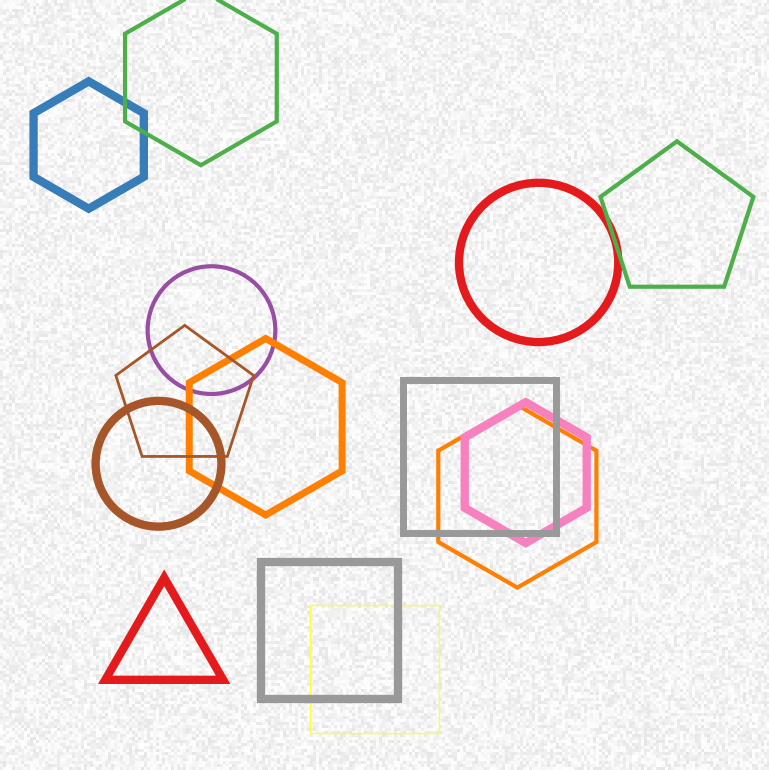[{"shape": "triangle", "thickness": 3, "radius": 0.44, "center": [0.213, 0.161]}, {"shape": "circle", "thickness": 3, "radius": 0.52, "center": [0.7, 0.659]}, {"shape": "hexagon", "thickness": 3, "radius": 0.41, "center": [0.115, 0.812]}, {"shape": "pentagon", "thickness": 1.5, "radius": 0.52, "center": [0.879, 0.712]}, {"shape": "hexagon", "thickness": 1.5, "radius": 0.57, "center": [0.261, 0.899]}, {"shape": "circle", "thickness": 1.5, "radius": 0.41, "center": [0.275, 0.571]}, {"shape": "hexagon", "thickness": 1.5, "radius": 0.59, "center": [0.672, 0.355]}, {"shape": "hexagon", "thickness": 2.5, "radius": 0.57, "center": [0.345, 0.446]}, {"shape": "square", "thickness": 0.5, "radius": 0.42, "center": [0.486, 0.131]}, {"shape": "circle", "thickness": 3, "radius": 0.41, "center": [0.206, 0.398]}, {"shape": "pentagon", "thickness": 1, "radius": 0.47, "center": [0.24, 0.483]}, {"shape": "hexagon", "thickness": 3, "radius": 0.46, "center": [0.683, 0.386]}, {"shape": "square", "thickness": 2.5, "radius": 0.5, "center": [0.622, 0.407]}, {"shape": "square", "thickness": 3, "radius": 0.44, "center": [0.428, 0.181]}]